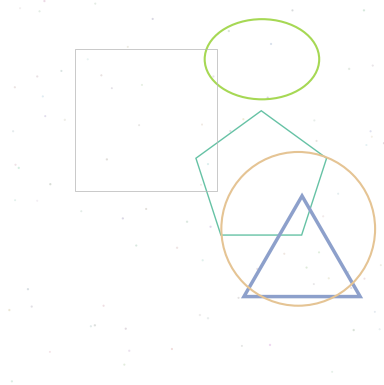[{"shape": "pentagon", "thickness": 1, "radius": 0.89, "center": [0.679, 0.534]}, {"shape": "triangle", "thickness": 2.5, "radius": 0.87, "center": [0.785, 0.317]}, {"shape": "oval", "thickness": 1.5, "radius": 0.74, "center": [0.68, 0.846]}, {"shape": "circle", "thickness": 1.5, "radius": 1.0, "center": [0.775, 0.406]}, {"shape": "square", "thickness": 0.5, "radius": 0.92, "center": [0.379, 0.688]}]